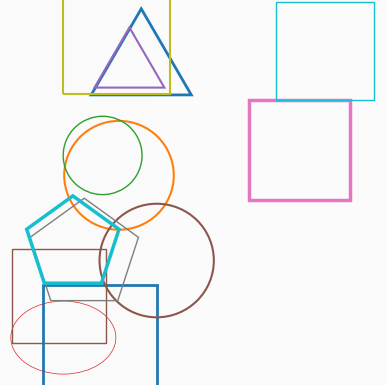[{"shape": "triangle", "thickness": 2, "radius": 0.75, "center": [0.365, 0.828]}, {"shape": "square", "thickness": 2, "radius": 0.74, "center": [0.257, 0.111]}, {"shape": "circle", "thickness": 1.5, "radius": 0.71, "center": [0.307, 0.545]}, {"shape": "circle", "thickness": 1, "radius": 0.51, "center": [0.265, 0.596]}, {"shape": "oval", "thickness": 0.5, "radius": 0.68, "center": [0.163, 0.123]}, {"shape": "triangle", "thickness": 1.5, "radius": 0.52, "center": [0.334, 0.825]}, {"shape": "circle", "thickness": 1.5, "radius": 0.74, "center": [0.404, 0.323]}, {"shape": "square", "thickness": 1, "radius": 0.61, "center": [0.152, 0.231]}, {"shape": "square", "thickness": 2.5, "radius": 0.65, "center": [0.773, 0.609]}, {"shape": "pentagon", "thickness": 1, "radius": 0.74, "center": [0.217, 0.338]}, {"shape": "square", "thickness": 1.5, "radius": 0.7, "center": [0.3, 0.894]}, {"shape": "pentagon", "thickness": 2.5, "radius": 0.63, "center": [0.188, 0.366]}, {"shape": "square", "thickness": 1, "radius": 0.64, "center": [0.838, 0.867]}]